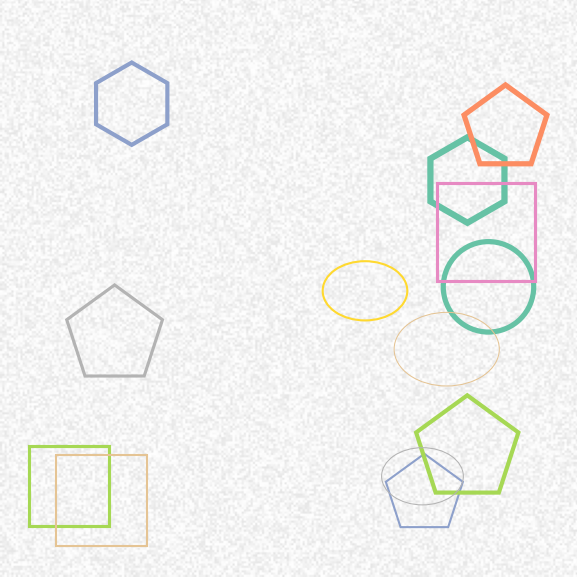[{"shape": "circle", "thickness": 2.5, "radius": 0.39, "center": [0.846, 0.502]}, {"shape": "hexagon", "thickness": 3, "radius": 0.37, "center": [0.809, 0.687]}, {"shape": "pentagon", "thickness": 2.5, "radius": 0.38, "center": [0.875, 0.777]}, {"shape": "pentagon", "thickness": 1, "radius": 0.35, "center": [0.735, 0.143]}, {"shape": "hexagon", "thickness": 2, "radius": 0.36, "center": [0.228, 0.82]}, {"shape": "square", "thickness": 1.5, "radius": 0.42, "center": [0.841, 0.597]}, {"shape": "pentagon", "thickness": 2, "radius": 0.47, "center": [0.809, 0.221]}, {"shape": "square", "thickness": 1.5, "radius": 0.35, "center": [0.119, 0.158]}, {"shape": "oval", "thickness": 1, "radius": 0.37, "center": [0.632, 0.496]}, {"shape": "oval", "thickness": 0.5, "radius": 0.46, "center": [0.774, 0.395]}, {"shape": "square", "thickness": 1, "radius": 0.39, "center": [0.176, 0.132]}, {"shape": "pentagon", "thickness": 1.5, "radius": 0.44, "center": [0.198, 0.419]}, {"shape": "oval", "thickness": 0.5, "radius": 0.35, "center": [0.732, 0.174]}]